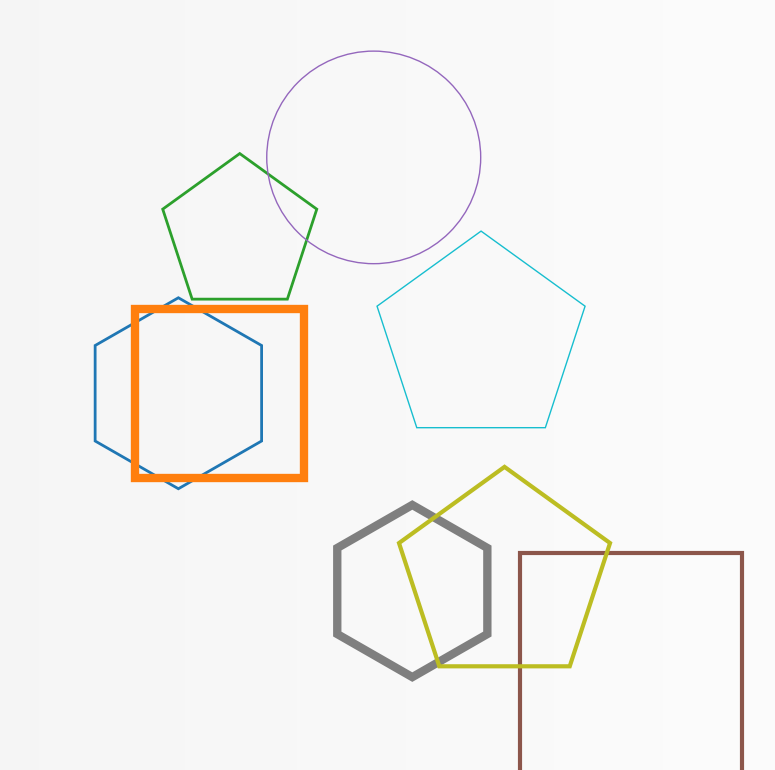[{"shape": "hexagon", "thickness": 1, "radius": 0.62, "center": [0.23, 0.489]}, {"shape": "square", "thickness": 3, "radius": 0.55, "center": [0.283, 0.489]}, {"shape": "pentagon", "thickness": 1, "radius": 0.52, "center": [0.309, 0.696]}, {"shape": "circle", "thickness": 0.5, "radius": 0.69, "center": [0.482, 0.796]}, {"shape": "square", "thickness": 1.5, "radius": 0.72, "center": [0.814, 0.139]}, {"shape": "hexagon", "thickness": 3, "radius": 0.56, "center": [0.532, 0.232]}, {"shape": "pentagon", "thickness": 1.5, "radius": 0.72, "center": [0.651, 0.25]}, {"shape": "pentagon", "thickness": 0.5, "radius": 0.71, "center": [0.621, 0.559]}]